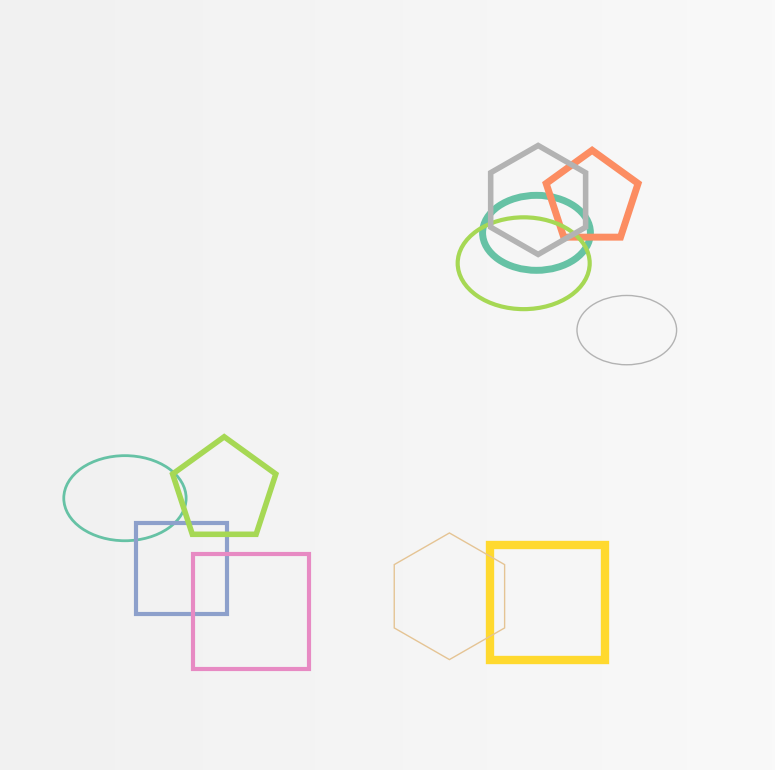[{"shape": "oval", "thickness": 1, "radius": 0.39, "center": [0.161, 0.353]}, {"shape": "oval", "thickness": 2.5, "radius": 0.35, "center": [0.692, 0.698]}, {"shape": "pentagon", "thickness": 2.5, "radius": 0.31, "center": [0.764, 0.742]}, {"shape": "square", "thickness": 1.5, "radius": 0.29, "center": [0.234, 0.262]}, {"shape": "square", "thickness": 1.5, "radius": 0.37, "center": [0.324, 0.206]}, {"shape": "oval", "thickness": 1.5, "radius": 0.43, "center": [0.676, 0.658]}, {"shape": "pentagon", "thickness": 2, "radius": 0.35, "center": [0.289, 0.363]}, {"shape": "square", "thickness": 3, "radius": 0.37, "center": [0.706, 0.218]}, {"shape": "hexagon", "thickness": 0.5, "radius": 0.41, "center": [0.58, 0.226]}, {"shape": "hexagon", "thickness": 2, "radius": 0.35, "center": [0.694, 0.74]}, {"shape": "oval", "thickness": 0.5, "radius": 0.32, "center": [0.809, 0.571]}]